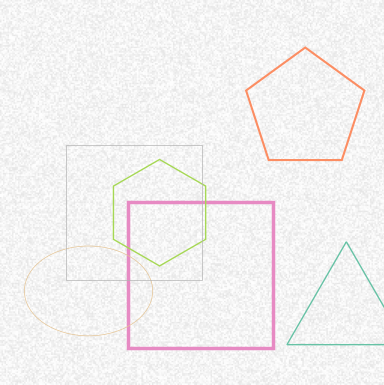[{"shape": "triangle", "thickness": 1, "radius": 0.89, "center": [0.9, 0.194]}, {"shape": "pentagon", "thickness": 1.5, "radius": 0.81, "center": [0.793, 0.715]}, {"shape": "square", "thickness": 2.5, "radius": 0.94, "center": [0.522, 0.286]}, {"shape": "hexagon", "thickness": 1, "radius": 0.69, "center": [0.414, 0.448]}, {"shape": "oval", "thickness": 0.5, "radius": 0.83, "center": [0.23, 0.244]}, {"shape": "square", "thickness": 0.5, "radius": 0.88, "center": [0.349, 0.448]}]